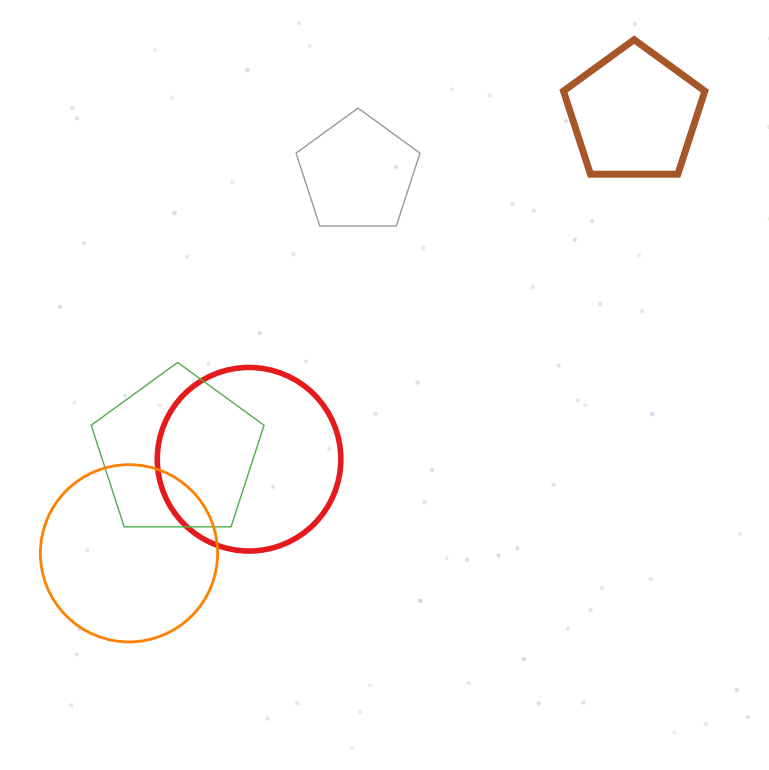[{"shape": "circle", "thickness": 2, "radius": 0.6, "center": [0.323, 0.404]}, {"shape": "pentagon", "thickness": 0.5, "radius": 0.59, "center": [0.231, 0.411]}, {"shape": "circle", "thickness": 1, "radius": 0.58, "center": [0.168, 0.281]}, {"shape": "pentagon", "thickness": 2.5, "radius": 0.48, "center": [0.824, 0.852]}, {"shape": "pentagon", "thickness": 0.5, "radius": 0.42, "center": [0.465, 0.775]}]